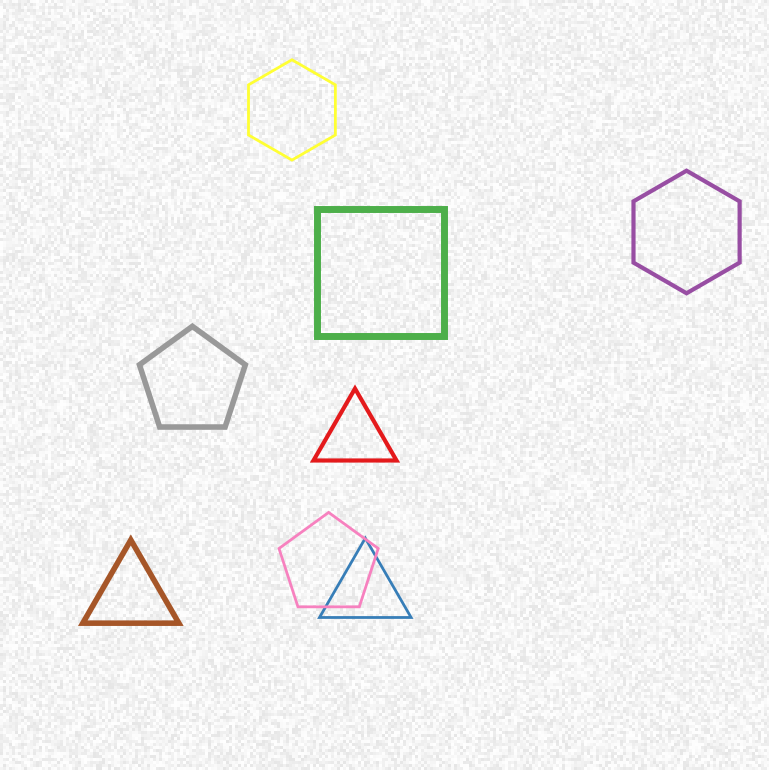[{"shape": "triangle", "thickness": 1.5, "radius": 0.31, "center": [0.461, 0.433]}, {"shape": "triangle", "thickness": 1, "radius": 0.34, "center": [0.474, 0.232]}, {"shape": "square", "thickness": 2.5, "radius": 0.41, "center": [0.495, 0.646]}, {"shape": "hexagon", "thickness": 1.5, "radius": 0.4, "center": [0.892, 0.699]}, {"shape": "hexagon", "thickness": 1, "radius": 0.33, "center": [0.379, 0.857]}, {"shape": "triangle", "thickness": 2, "radius": 0.36, "center": [0.17, 0.227]}, {"shape": "pentagon", "thickness": 1, "radius": 0.34, "center": [0.427, 0.267]}, {"shape": "pentagon", "thickness": 2, "radius": 0.36, "center": [0.25, 0.504]}]